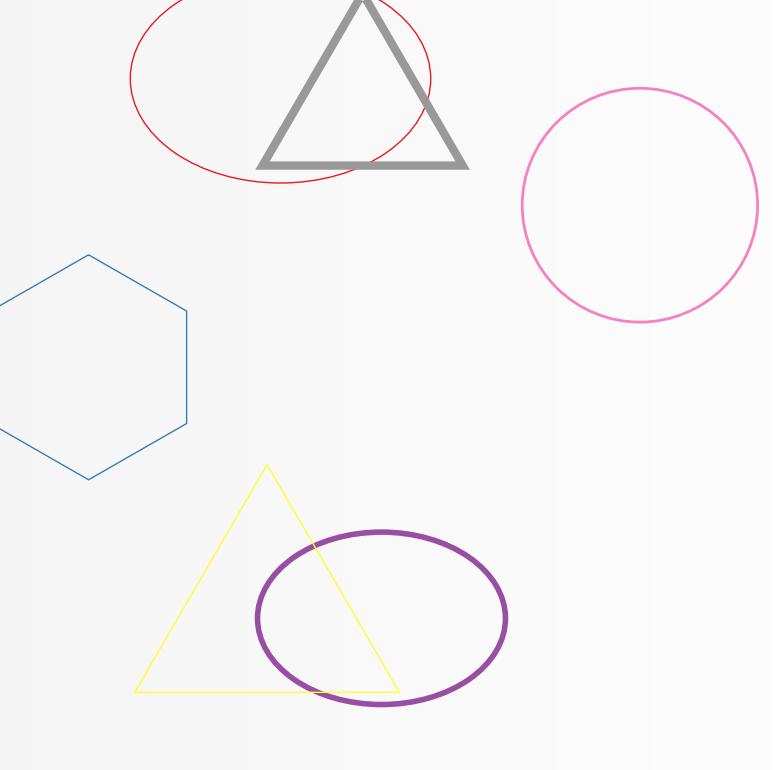[{"shape": "oval", "thickness": 0.5, "radius": 0.97, "center": [0.362, 0.898]}, {"shape": "hexagon", "thickness": 0.5, "radius": 0.73, "center": [0.114, 0.523]}, {"shape": "oval", "thickness": 2, "radius": 0.8, "center": [0.492, 0.197]}, {"shape": "triangle", "thickness": 0.5, "radius": 0.99, "center": [0.345, 0.199]}, {"shape": "circle", "thickness": 1, "radius": 0.76, "center": [0.826, 0.734]}, {"shape": "triangle", "thickness": 3, "radius": 0.75, "center": [0.468, 0.86]}]